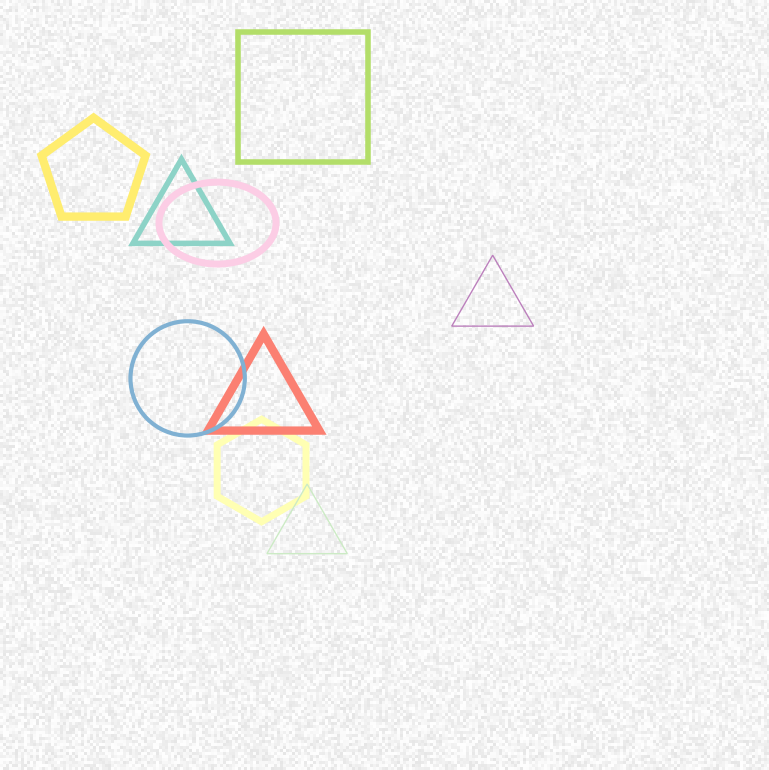[{"shape": "triangle", "thickness": 2, "radius": 0.36, "center": [0.236, 0.72]}, {"shape": "hexagon", "thickness": 2.5, "radius": 0.33, "center": [0.34, 0.389]}, {"shape": "triangle", "thickness": 3, "radius": 0.42, "center": [0.342, 0.483]}, {"shape": "circle", "thickness": 1.5, "radius": 0.37, "center": [0.244, 0.509]}, {"shape": "square", "thickness": 2, "radius": 0.42, "center": [0.394, 0.874]}, {"shape": "oval", "thickness": 2.5, "radius": 0.38, "center": [0.282, 0.71]}, {"shape": "triangle", "thickness": 0.5, "radius": 0.31, "center": [0.64, 0.607]}, {"shape": "triangle", "thickness": 0.5, "radius": 0.3, "center": [0.399, 0.311]}, {"shape": "pentagon", "thickness": 3, "radius": 0.35, "center": [0.122, 0.776]}]